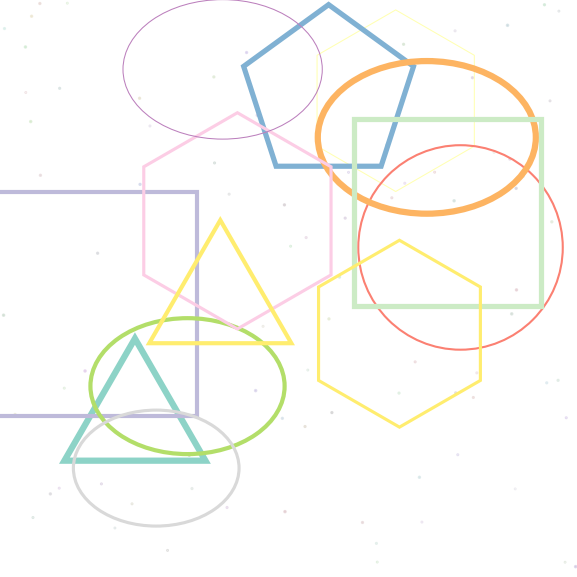[{"shape": "triangle", "thickness": 3, "radius": 0.7, "center": [0.234, 0.272]}, {"shape": "hexagon", "thickness": 0.5, "radius": 0.79, "center": [0.685, 0.825]}, {"shape": "square", "thickness": 2, "radius": 0.97, "center": [0.148, 0.473]}, {"shape": "circle", "thickness": 1, "radius": 0.89, "center": [0.797, 0.571]}, {"shape": "pentagon", "thickness": 2.5, "radius": 0.77, "center": [0.569, 0.836]}, {"shape": "oval", "thickness": 3, "radius": 0.94, "center": [0.739, 0.761]}, {"shape": "oval", "thickness": 2, "radius": 0.84, "center": [0.325, 0.331]}, {"shape": "hexagon", "thickness": 1.5, "radius": 0.94, "center": [0.411, 0.617]}, {"shape": "oval", "thickness": 1.5, "radius": 0.72, "center": [0.271, 0.189]}, {"shape": "oval", "thickness": 0.5, "radius": 0.86, "center": [0.386, 0.879]}, {"shape": "square", "thickness": 2.5, "radius": 0.81, "center": [0.775, 0.631]}, {"shape": "triangle", "thickness": 2, "radius": 0.71, "center": [0.381, 0.476]}, {"shape": "hexagon", "thickness": 1.5, "radius": 0.81, "center": [0.692, 0.421]}]